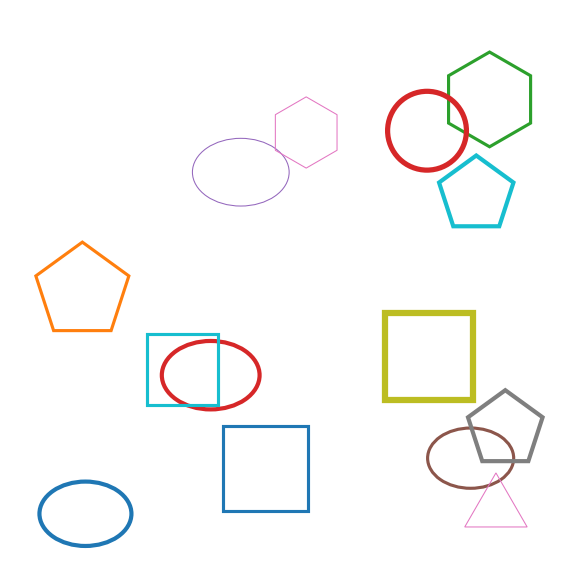[{"shape": "oval", "thickness": 2, "radius": 0.4, "center": [0.148, 0.109]}, {"shape": "square", "thickness": 1.5, "radius": 0.37, "center": [0.46, 0.188]}, {"shape": "pentagon", "thickness": 1.5, "radius": 0.42, "center": [0.143, 0.495]}, {"shape": "hexagon", "thickness": 1.5, "radius": 0.41, "center": [0.848, 0.827]}, {"shape": "oval", "thickness": 2, "radius": 0.42, "center": [0.365, 0.349]}, {"shape": "circle", "thickness": 2.5, "radius": 0.34, "center": [0.739, 0.773]}, {"shape": "oval", "thickness": 0.5, "radius": 0.42, "center": [0.417, 0.701]}, {"shape": "oval", "thickness": 1.5, "radius": 0.37, "center": [0.815, 0.206]}, {"shape": "hexagon", "thickness": 0.5, "radius": 0.31, "center": [0.53, 0.77]}, {"shape": "triangle", "thickness": 0.5, "radius": 0.31, "center": [0.859, 0.118]}, {"shape": "pentagon", "thickness": 2, "radius": 0.34, "center": [0.875, 0.256]}, {"shape": "square", "thickness": 3, "radius": 0.38, "center": [0.743, 0.382]}, {"shape": "square", "thickness": 1.5, "radius": 0.31, "center": [0.316, 0.36]}, {"shape": "pentagon", "thickness": 2, "radius": 0.34, "center": [0.825, 0.662]}]